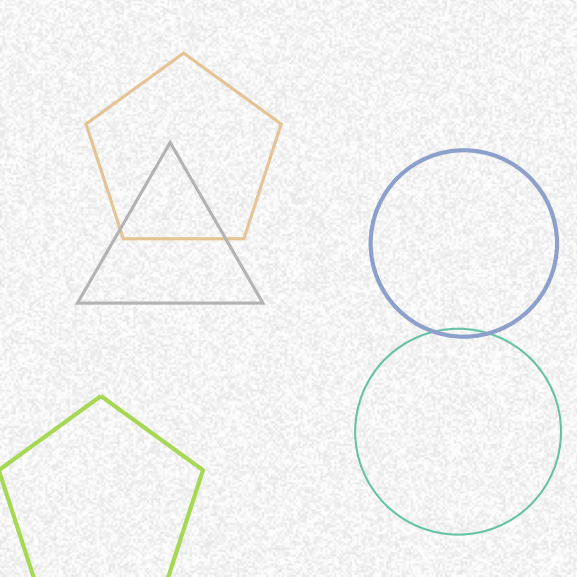[{"shape": "circle", "thickness": 1, "radius": 0.89, "center": [0.793, 0.252]}, {"shape": "circle", "thickness": 2, "radius": 0.81, "center": [0.803, 0.578]}, {"shape": "pentagon", "thickness": 2, "radius": 0.93, "center": [0.175, 0.128]}, {"shape": "pentagon", "thickness": 1.5, "radius": 0.89, "center": [0.318, 0.729]}, {"shape": "triangle", "thickness": 1.5, "radius": 0.93, "center": [0.295, 0.567]}]